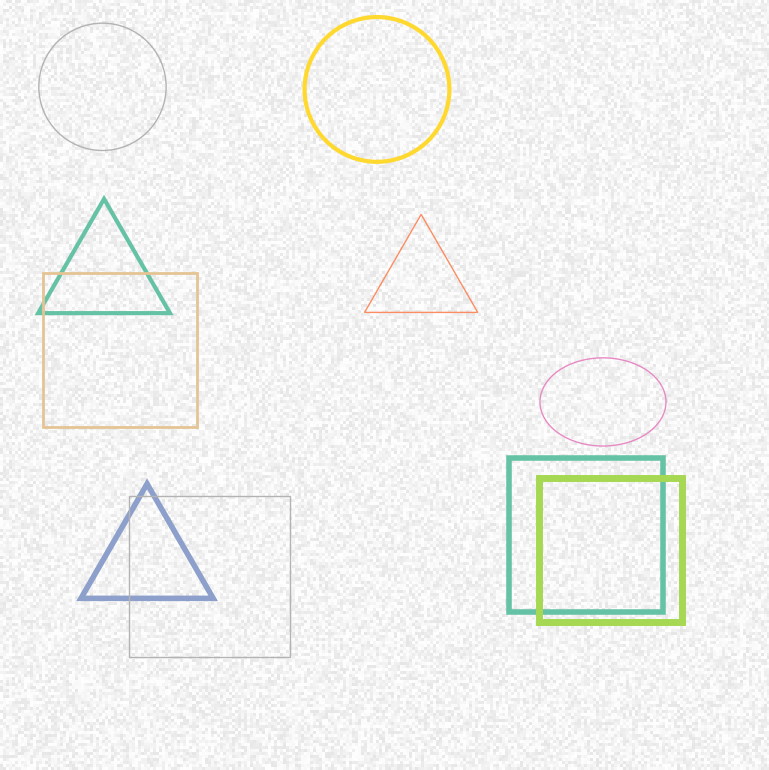[{"shape": "triangle", "thickness": 1.5, "radius": 0.49, "center": [0.135, 0.643]}, {"shape": "square", "thickness": 2, "radius": 0.5, "center": [0.761, 0.305]}, {"shape": "triangle", "thickness": 0.5, "radius": 0.42, "center": [0.547, 0.637]}, {"shape": "triangle", "thickness": 2, "radius": 0.5, "center": [0.191, 0.272]}, {"shape": "oval", "thickness": 0.5, "radius": 0.41, "center": [0.783, 0.478]}, {"shape": "square", "thickness": 2.5, "radius": 0.47, "center": [0.793, 0.286]}, {"shape": "circle", "thickness": 1.5, "radius": 0.47, "center": [0.49, 0.884]}, {"shape": "square", "thickness": 1, "radius": 0.5, "center": [0.156, 0.546]}, {"shape": "square", "thickness": 0.5, "radius": 0.52, "center": [0.272, 0.251]}, {"shape": "circle", "thickness": 0.5, "radius": 0.41, "center": [0.133, 0.887]}]